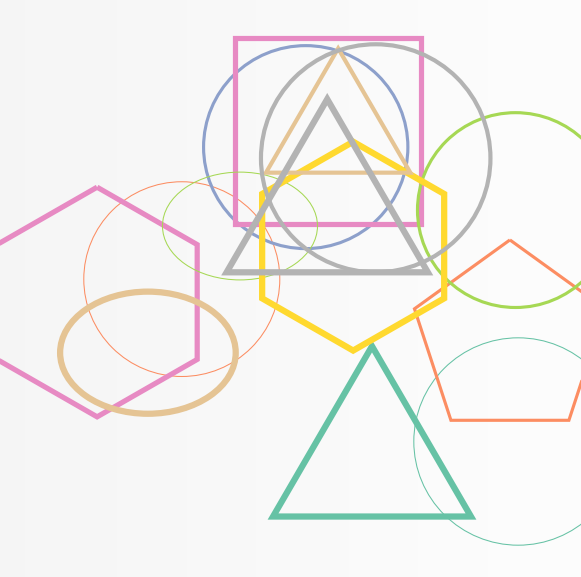[{"shape": "circle", "thickness": 0.5, "radius": 0.9, "center": [0.891, 0.235]}, {"shape": "triangle", "thickness": 3, "radius": 0.98, "center": [0.64, 0.203]}, {"shape": "circle", "thickness": 0.5, "radius": 0.84, "center": [0.313, 0.516]}, {"shape": "pentagon", "thickness": 1.5, "radius": 0.86, "center": [0.877, 0.411]}, {"shape": "circle", "thickness": 1.5, "radius": 0.88, "center": [0.526, 0.744]}, {"shape": "square", "thickness": 2.5, "radius": 0.8, "center": [0.564, 0.772]}, {"shape": "hexagon", "thickness": 2.5, "radius": 0.99, "center": [0.167, 0.476]}, {"shape": "circle", "thickness": 1.5, "radius": 0.84, "center": [0.887, 0.635]}, {"shape": "oval", "thickness": 0.5, "radius": 0.67, "center": [0.413, 0.608]}, {"shape": "hexagon", "thickness": 3, "radius": 0.9, "center": [0.608, 0.573]}, {"shape": "triangle", "thickness": 2, "radius": 0.72, "center": [0.582, 0.772]}, {"shape": "oval", "thickness": 3, "radius": 0.76, "center": [0.254, 0.388]}, {"shape": "triangle", "thickness": 3, "radius": 1.0, "center": [0.563, 0.628]}, {"shape": "circle", "thickness": 2, "radius": 0.99, "center": [0.646, 0.725]}]